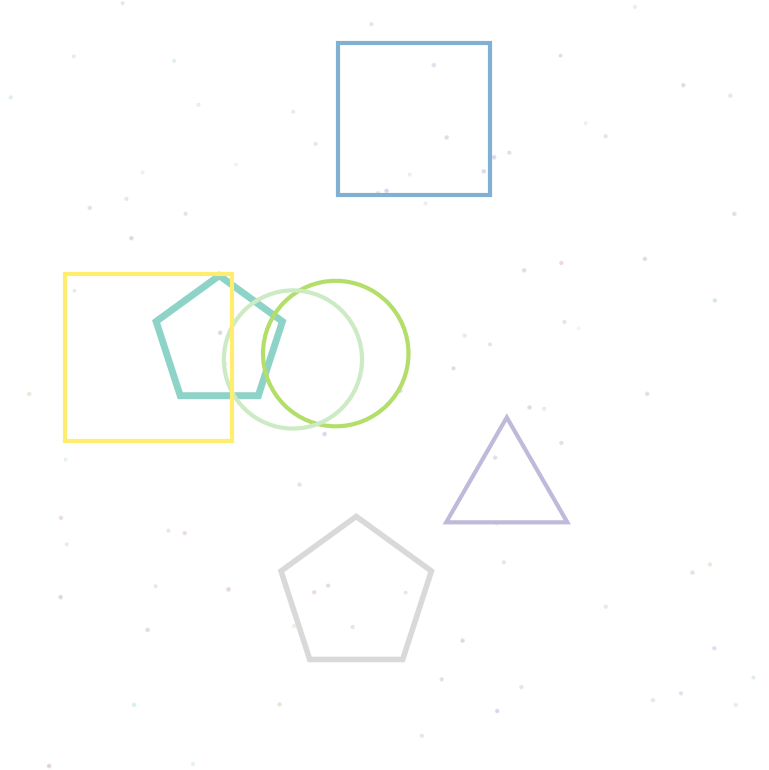[{"shape": "pentagon", "thickness": 2.5, "radius": 0.43, "center": [0.285, 0.556]}, {"shape": "triangle", "thickness": 1.5, "radius": 0.45, "center": [0.658, 0.367]}, {"shape": "square", "thickness": 1.5, "radius": 0.49, "center": [0.538, 0.846]}, {"shape": "circle", "thickness": 1.5, "radius": 0.47, "center": [0.436, 0.541]}, {"shape": "pentagon", "thickness": 2, "radius": 0.51, "center": [0.463, 0.227]}, {"shape": "circle", "thickness": 1.5, "radius": 0.45, "center": [0.38, 0.533]}, {"shape": "square", "thickness": 1.5, "radius": 0.54, "center": [0.193, 0.536]}]